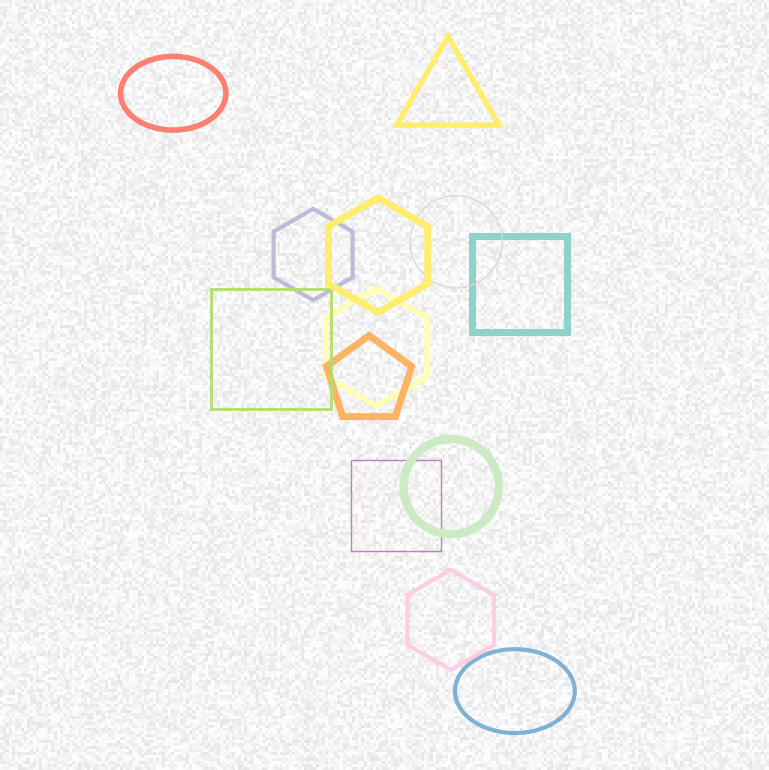[{"shape": "square", "thickness": 2.5, "radius": 0.31, "center": [0.675, 0.632]}, {"shape": "hexagon", "thickness": 2, "radius": 0.38, "center": [0.489, 0.549]}, {"shape": "hexagon", "thickness": 1.5, "radius": 0.3, "center": [0.407, 0.67]}, {"shape": "oval", "thickness": 2, "radius": 0.34, "center": [0.225, 0.879]}, {"shape": "oval", "thickness": 1.5, "radius": 0.39, "center": [0.669, 0.102]}, {"shape": "pentagon", "thickness": 2.5, "radius": 0.29, "center": [0.479, 0.506]}, {"shape": "square", "thickness": 1, "radius": 0.39, "center": [0.352, 0.547]}, {"shape": "hexagon", "thickness": 1.5, "radius": 0.32, "center": [0.585, 0.195]}, {"shape": "circle", "thickness": 0.5, "radius": 0.3, "center": [0.592, 0.686]}, {"shape": "square", "thickness": 0.5, "radius": 0.29, "center": [0.514, 0.344]}, {"shape": "circle", "thickness": 3, "radius": 0.31, "center": [0.586, 0.368]}, {"shape": "triangle", "thickness": 2, "radius": 0.38, "center": [0.582, 0.876]}, {"shape": "hexagon", "thickness": 2.5, "radius": 0.37, "center": [0.491, 0.669]}]